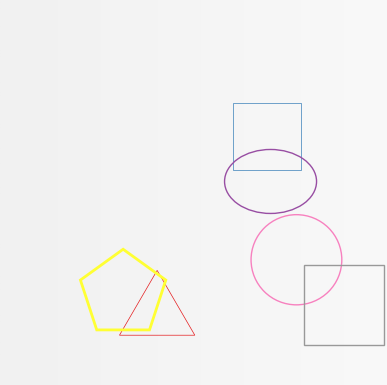[{"shape": "triangle", "thickness": 0.5, "radius": 0.56, "center": [0.406, 0.185]}, {"shape": "square", "thickness": 0.5, "radius": 0.44, "center": [0.689, 0.645]}, {"shape": "oval", "thickness": 1, "radius": 0.59, "center": [0.698, 0.529]}, {"shape": "pentagon", "thickness": 2, "radius": 0.58, "center": [0.318, 0.237]}, {"shape": "circle", "thickness": 1, "radius": 0.59, "center": [0.765, 0.325]}, {"shape": "square", "thickness": 1, "radius": 0.52, "center": [0.888, 0.208]}]